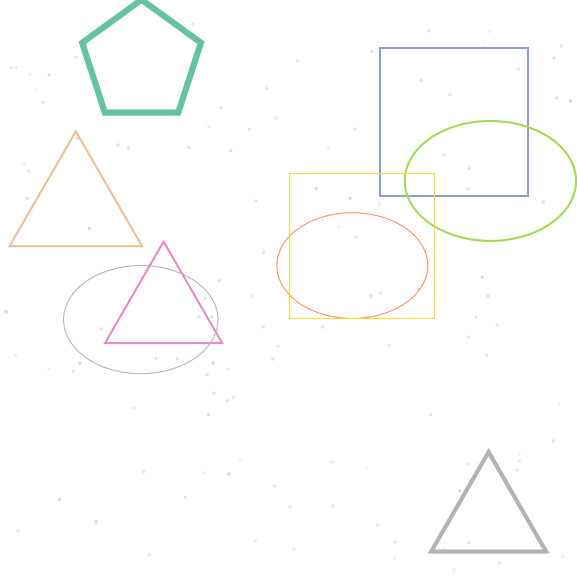[{"shape": "pentagon", "thickness": 3, "radius": 0.54, "center": [0.245, 0.892]}, {"shape": "oval", "thickness": 0.5, "radius": 0.65, "center": [0.61, 0.539]}, {"shape": "square", "thickness": 1, "radius": 0.64, "center": [0.787, 0.787]}, {"shape": "triangle", "thickness": 1, "radius": 0.59, "center": [0.283, 0.464]}, {"shape": "oval", "thickness": 1, "radius": 0.74, "center": [0.849, 0.686]}, {"shape": "square", "thickness": 0.5, "radius": 0.63, "center": [0.626, 0.574]}, {"shape": "triangle", "thickness": 1, "radius": 0.66, "center": [0.131, 0.639]}, {"shape": "triangle", "thickness": 2, "radius": 0.57, "center": [0.846, 0.102]}, {"shape": "oval", "thickness": 0.5, "radius": 0.67, "center": [0.244, 0.446]}]